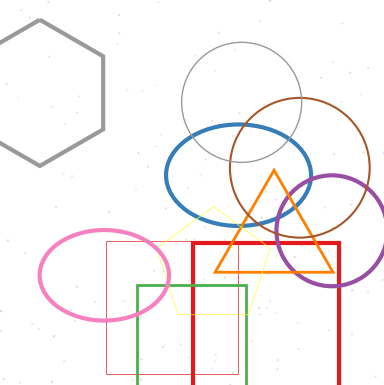[{"shape": "square", "thickness": 3, "radius": 0.95, "center": [0.692, 0.179]}, {"shape": "square", "thickness": 0.5, "radius": 0.86, "center": [0.447, 0.202]}, {"shape": "oval", "thickness": 3, "radius": 0.94, "center": [0.62, 0.545]}, {"shape": "square", "thickness": 2, "radius": 0.71, "center": [0.497, 0.117]}, {"shape": "circle", "thickness": 3, "radius": 0.72, "center": [0.862, 0.401]}, {"shape": "triangle", "thickness": 2, "radius": 0.88, "center": [0.712, 0.381]}, {"shape": "pentagon", "thickness": 0.5, "radius": 0.77, "center": [0.554, 0.308]}, {"shape": "circle", "thickness": 1.5, "radius": 0.91, "center": [0.779, 0.564]}, {"shape": "oval", "thickness": 3, "radius": 0.84, "center": [0.271, 0.285]}, {"shape": "circle", "thickness": 1, "radius": 0.78, "center": [0.628, 0.734]}, {"shape": "hexagon", "thickness": 3, "radius": 0.95, "center": [0.103, 0.759]}]